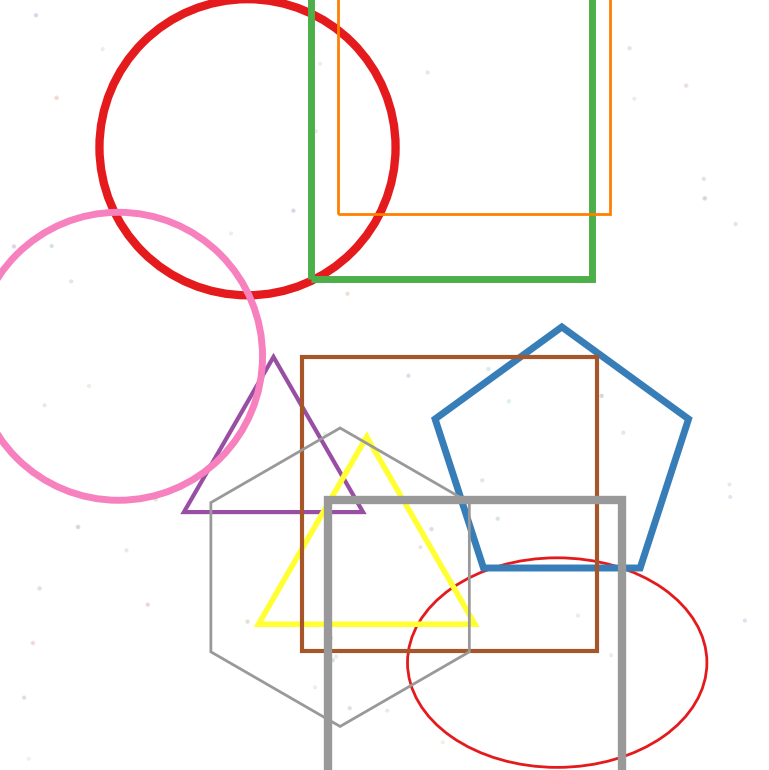[{"shape": "oval", "thickness": 1, "radius": 0.97, "center": [0.724, 0.139]}, {"shape": "circle", "thickness": 3, "radius": 0.96, "center": [0.321, 0.809]}, {"shape": "pentagon", "thickness": 2.5, "radius": 0.87, "center": [0.73, 0.402]}, {"shape": "square", "thickness": 2.5, "radius": 0.91, "center": [0.586, 0.82]}, {"shape": "triangle", "thickness": 1.5, "radius": 0.67, "center": [0.355, 0.402]}, {"shape": "square", "thickness": 1, "radius": 0.88, "center": [0.616, 0.898]}, {"shape": "triangle", "thickness": 2, "radius": 0.81, "center": [0.476, 0.27]}, {"shape": "square", "thickness": 1.5, "radius": 0.96, "center": [0.584, 0.345]}, {"shape": "circle", "thickness": 2.5, "radius": 0.94, "center": [0.154, 0.537]}, {"shape": "hexagon", "thickness": 1, "radius": 0.97, "center": [0.442, 0.25]}, {"shape": "square", "thickness": 3, "radius": 0.95, "center": [0.617, 0.16]}]